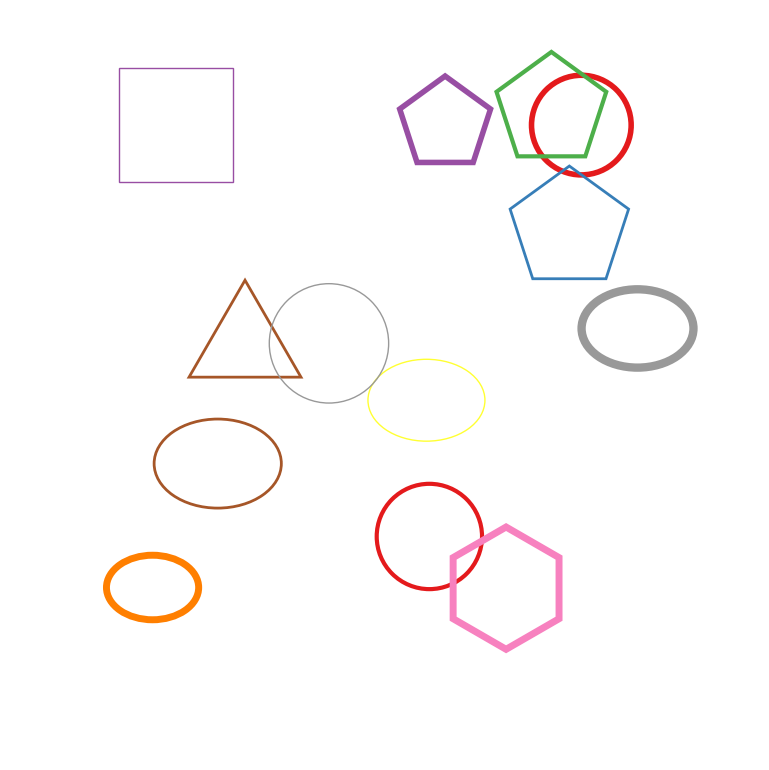[{"shape": "circle", "thickness": 1.5, "radius": 0.34, "center": [0.558, 0.303]}, {"shape": "circle", "thickness": 2, "radius": 0.32, "center": [0.755, 0.838]}, {"shape": "pentagon", "thickness": 1, "radius": 0.4, "center": [0.739, 0.703]}, {"shape": "pentagon", "thickness": 1.5, "radius": 0.37, "center": [0.716, 0.858]}, {"shape": "square", "thickness": 0.5, "radius": 0.37, "center": [0.229, 0.838]}, {"shape": "pentagon", "thickness": 2, "radius": 0.31, "center": [0.578, 0.839]}, {"shape": "oval", "thickness": 2.5, "radius": 0.3, "center": [0.198, 0.237]}, {"shape": "oval", "thickness": 0.5, "radius": 0.38, "center": [0.554, 0.48]}, {"shape": "oval", "thickness": 1, "radius": 0.41, "center": [0.283, 0.398]}, {"shape": "triangle", "thickness": 1, "radius": 0.42, "center": [0.318, 0.552]}, {"shape": "hexagon", "thickness": 2.5, "radius": 0.4, "center": [0.657, 0.236]}, {"shape": "circle", "thickness": 0.5, "radius": 0.39, "center": [0.427, 0.554]}, {"shape": "oval", "thickness": 3, "radius": 0.36, "center": [0.828, 0.573]}]